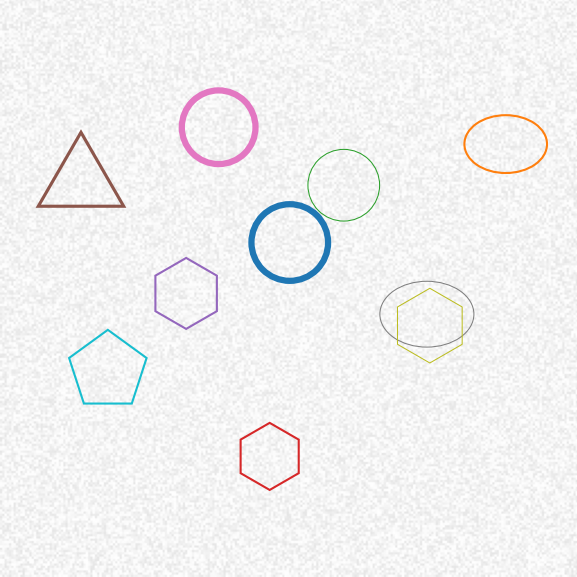[{"shape": "circle", "thickness": 3, "radius": 0.33, "center": [0.502, 0.579]}, {"shape": "oval", "thickness": 1, "radius": 0.36, "center": [0.876, 0.75]}, {"shape": "circle", "thickness": 0.5, "radius": 0.31, "center": [0.595, 0.678]}, {"shape": "hexagon", "thickness": 1, "radius": 0.29, "center": [0.467, 0.209]}, {"shape": "hexagon", "thickness": 1, "radius": 0.31, "center": [0.322, 0.491]}, {"shape": "triangle", "thickness": 1.5, "radius": 0.43, "center": [0.14, 0.685]}, {"shape": "circle", "thickness": 3, "radius": 0.32, "center": [0.379, 0.779]}, {"shape": "oval", "thickness": 0.5, "radius": 0.41, "center": [0.739, 0.455]}, {"shape": "hexagon", "thickness": 0.5, "radius": 0.32, "center": [0.744, 0.435]}, {"shape": "pentagon", "thickness": 1, "radius": 0.35, "center": [0.187, 0.357]}]